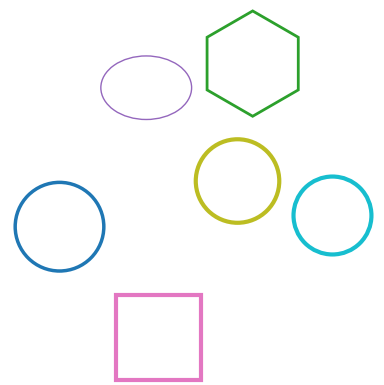[{"shape": "circle", "thickness": 2.5, "radius": 0.58, "center": [0.155, 0.411]}, {"shape": "hexagon", "thickness": 2, "radius": 0.68, "center": [0.656, 0.835]}, {"shape": "oval", "thickness": 1, "radius": 0.59, "center": [0.38, 0.772]}, {"shape": "square", "thickness": 3, "radius": 0.55, "center": [0.412, 0.123]}, {"shape": "circle", "thickness": 3, "radius": 0.54, "center": [0.617, 0.53]}, {"shape": "circle", "thickness": 3, "radius": 0.51, "center": [0.864, 0.44]}]